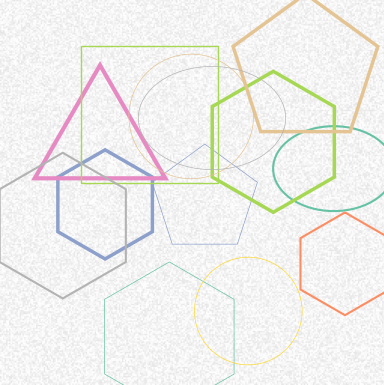[{"shape": "hexagon", "thickness": 0.5, "radius": 0.97, "center": [0.44, 0.126]}, {"shape": "oval", "thickness": 1.5, "radius": 0.79, "center": [0.867, 0.562]}, {"shape": "hexagon", "thickness": 1.5, "radius": 0.67, "center": [0.896, 0.315]}, {"shape": "pentagon", "thickness": 0.5, "radius": 0.72, "center": [0.532, 0.482]}, {"shape": "hexagon", "thickness": 2.5, "radius": 0.71, "center": [0.273, 0.469]}, {"shape": "triangle", "thickness": 3, "radius": 0.98, "center": [0.26, 0.635]}, {"shape": "square", "thickness": 1, "radius": 0.89, "center": [0.389, 0.704]}, {"shape": "hexagon", "thickness": 2.5, "radius": 0.92, "center": [0.71, 0.632]}, {"shape": "circle", "thickness": 0.5, "radius": 0.7, "center": [0.645, 0.192]}, {"shape": "circle", "thickness": 0.5, "radius": 0.81, "center": [0.497, 0.698]}, {"shape": "pentagon", "thickness": 2.5, "radius": 0.99, "center": [0.793, 0.818]}, {"shape": "oval", "thickness": 0.5, "radius": 0.96, "center": [0.551, 0.693]}, {"shape": "hexagon", "thickness": 1.5, "radius": 0.95, "center": [0.163, 0.414]}]